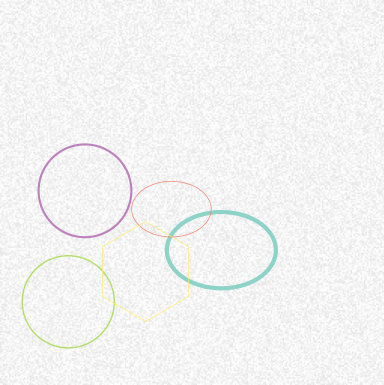[{"shape": "oval", "thickness": 3, "radius": 0.71, "center": [0.575, 0.35]}, {"shape": "oval", "thickness": 0.5, "radius": 0.52, "center": [0.445, 0.457]}, {"shape": "circle", "thickness": 1, "radius": 0.6, "center": [0.177, 0.216]}, {"shape": "circle", "thickness": 1.5, "radius": 0.6, "center": [0.221, 0.504]}, {"shape": "hexagon", "thickness": 0.5, "radius": 0.65, "center": [0.378, 0.295]}]